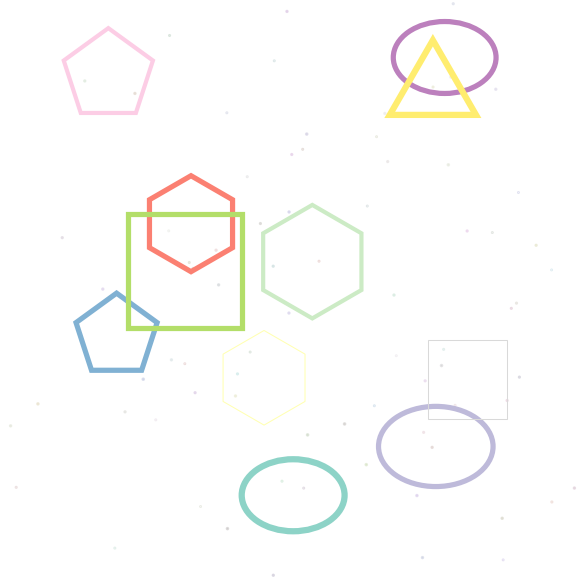[{"shape": "oval", "thickness": 3, "radius": 0.45, "center": [0.508, 0.142]}, {"shape": "hexagon", "thickness": 0.5, "radius": 0.41, "center": [0.457, 0.345]}, {"shape": "oval", "thickness": 2.5, "radius": 0.5, "center": [0.755, 0.226]}, {"shape": "hexagon", "thickness": 2.5, "radius": 0.42, "center": [0.331, 0.612]}, {"shape": "pentagon", "thickness": 2.5, "radius": 0.37, "center": [0.202, 0.418]}, {"shape": "square", "thickness": 2.5, "radius": 0.5, "center": [0.321, 0.53]}, {"shape": "pentagon", "thickness": 2, "radius": 0.41, "center": [0.188, 0.869]}, {"shape": "square", "thickness": 0.5, "radius": 0.34, "center": [0.809, 0.341]}, {"shape": "oval", "thickness": 2.5, "radius": 0.44, "center": [0.77, 0.9]}, {"shape": "hexagon", "thickness": 2, "radius": 0.49, "center": [0.541, 0.546]}, {"shape": "triangle", "thickness": 3, "radius": 0.43, "center": [0.75, 0.843]}]